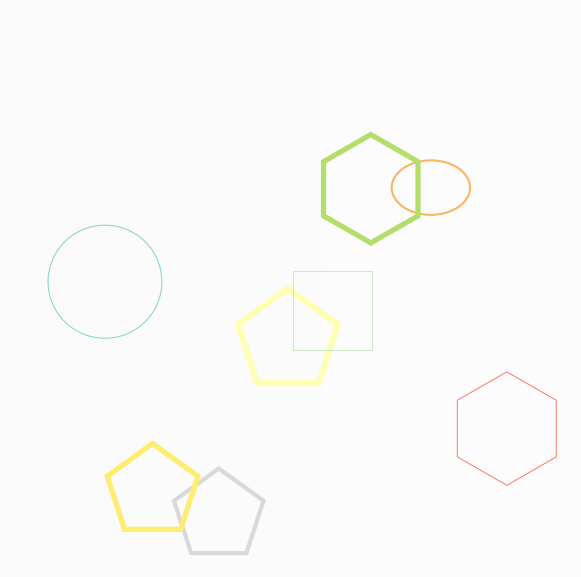[{"shape": "circle", "thickness": 0.5, "radius": 0.49, "center": [0.181, 0.511]}, {"shape": "pentagon", "thickness": 3, "radius": 0.45, "center": [0.495, 0.409]}, {"shape": "hexagon", "thickness": 0.5, "radius": 0.49, "center": [0.872, 0.257]}, {"shape": "oval", "thickness": 1, "radius": 0.34, "center": [0.741, 0.674]}, {"shape": "hexagon", "thickness": 2.5, "radius": 0.47, "center": [0.638, 0.672]}, {"shape": "pentagon", "thickness": 2, "radius": 0.4, "center": [0.376, 0.107]}, {"shape": "square", "thickness": 0.5, "radius": 0.34, "center": [0.572, 0.462]}, {"shape": "pentagon", "thickness": 2.5, "radius": 0.41, "center": [0.263, 0.149]}]